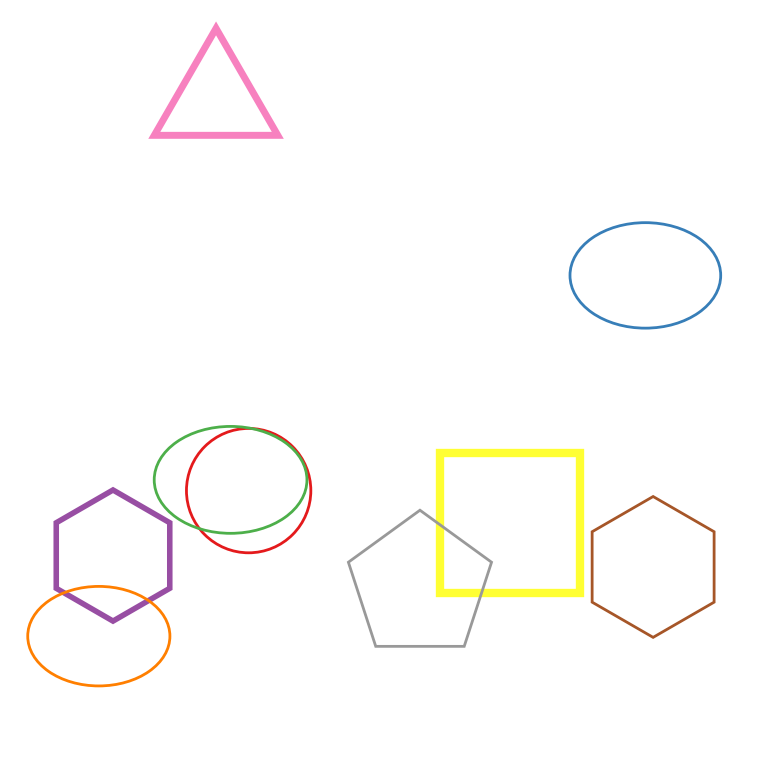[{"shape": "circle", "thickness": 1, "radius": 0.4, "center": [0.323, 0.363]}, {"shape": "oval", "thickness": 1, "radius": 0.49, "center": [0.838, 0.642]}, {"shape": "oval", "thickness": 1, "radius": 0.5, "center": [0.299, 0.377]}, {"shape": "hexagon", "thickness": 2, "radius": 0.43, "center": [0.147, 0.279]}, {"shape": "oval", "thickness": 1, "radius": 0.46, "center": [0.128, 0.174]}, {"shape": "square", "thickness": 3, "radius": 0.45, "center": [0.662, 0.321]}, {"shape": "hexagon", "thickness": 1, "radius": 0.46, "center": [0.848, 0.264]}, {"shape": "triangle", "thickness": 2.5, "radius": 0.46, "center": [0.281, 0.871]}, {"shape": "pentagon", "thickness": 1, "radius": 0.49, "center": [0.545, 0.24]}]